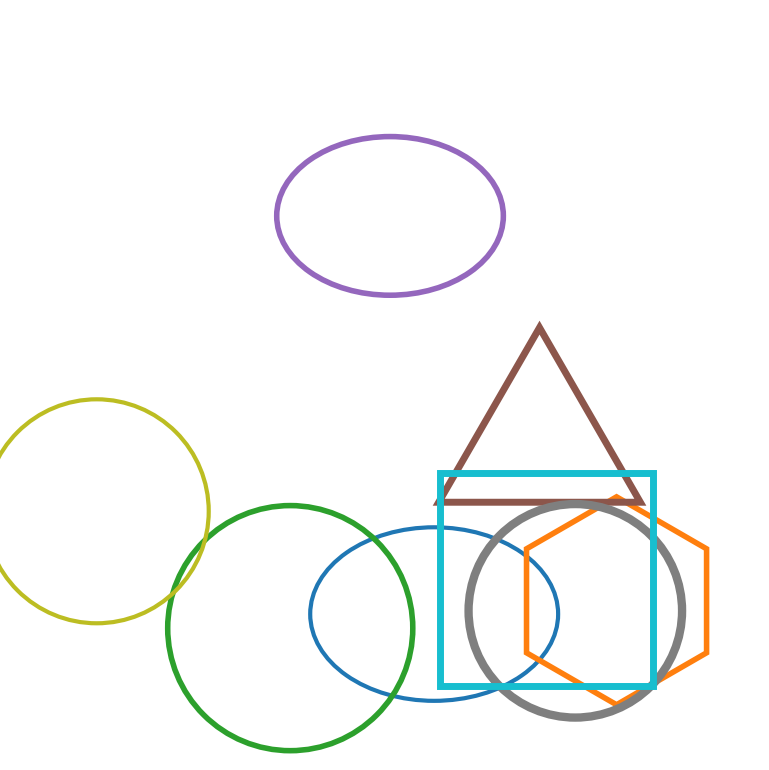[{"shape": "oval", "thickness": 1.5, "radius": 0.8, "center": [0.564, 0.203]}, {"shape": "hexagon", "thickness": 2, "radius": 0.68, "center": [0.801, 0.22]}, {"shape": "circle", "thickness": 2, "radius": 0.8, "center": [0.377, 0.184]}, {"shape": "oval", "thickness": 2, "radius": 0.74, "center": [0.507, 0.72]}, {"shape": "triangle", "thickness": 2.5, "radius": 0.76, "center": [0.701, 0.423]}, {"shape": "circle", "thickness": 3, "radius": 0.69, "center": [0.747, 0.207]}, {"shape": "circle", "thickness": 1.5, "radius": 0.73, "center": [0.126, 0.336]}, {"shape": "square", "thickness": 2.5, "radius": 0.69, "center": [0.71, 0.247]}]